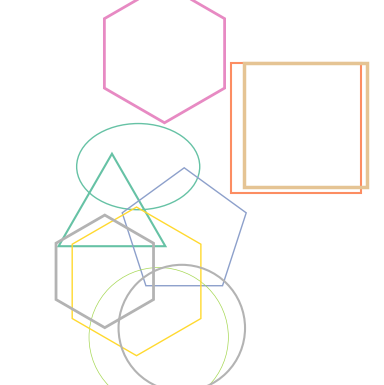[{"shape": "triangle", "thickness": 1.5, "radius": 0.8, "center": [0.291, 0.441]}, {"shape": "oval", "thickness": 1, "radius": 0.8, "center": [0.359, 0.567]}, {"shape": "square", "thickness": 1.5, "radius": 0.84, "center": [0.768, 0.667]}, {"shape": "pentagon", "thickness": 1, "radius": 0.85, "center": [0.478, 0.395]}, {"shape": "hexagon", "thickness": 2, "radius": 0.9, "center": [0.427, 0.861]}, {"shape": "circle", "thickness": 0.5, "radius": 0.9, "center": [0.412, 0.124]}, {"shape": "hexagon", "thickness": 1, "radius": 0.96, "center": [0.355, 0.269]}, {"shape": "square", "thickness": 2.5, "radius": 0.8, "center": [0.793, 0.676]}, {"shape": "hexagon", "thickness": 2, "radius": 0.73, "center": [0.272, 0.295]}, {"shape": "circle", "thickness": 1.5, "radius": 0.82, "center": [0.472, 0.148]}]